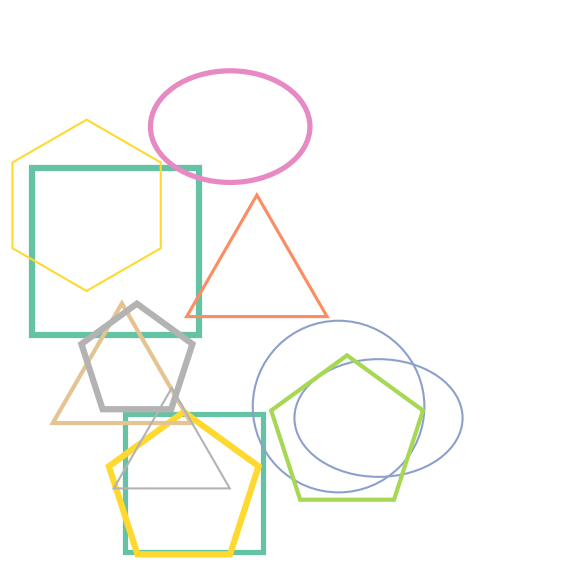[{"shape": "square", "thickness": 3, "radius": 0.72, "center": [0.2, 0.563]}, {"shape": "square", "thickness": 2.5, "radius": 0.6, "center": [0.337, 0.163]}, {"shape": "triangle", "thickness": 1.5, "radius": 0.7, "center": [0.445, 0.521]}, {"shape": "circle", "thickness": 1, "radius": 0.74, "center": [0.586, 0.295]}, {"shape": "oval", "thickness": 1, "radius": 0.73, "center": [0.655, 0.275]}, {"shape": "oval", "thickness": 2.5, "radius": 0.69, "center": [0.399, 0.78]}, {"shape": "pentagon", "thickness": 2, "radius": 0.69, "center": [0.601, 0.246]}, {"shape": "pentagon", "thickness": 3, "radius": 0.68, "center": [0.318, 0.15]}, {"shape": "hexagon", "thickness": 1, "radius": 0.74, "center": [0.15, 0.644]}, {"shape": "triangle", "thickness": 2, "radius": 0.69, "center": [0.211, 0.336]}, {"shape": "pentagon", "thickness": 3, "radius": 0.51, "center": [0.237, 0.372]}, {"shape": "triangle", "thickness": 1, "radius": 0.58, "center": [0.297, 0.211]}]